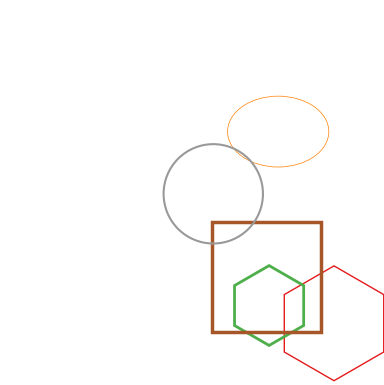[{"shape": "hexagon", "thickness": 1, "radius": 0.75, "center": [0.868, 0.16]}, {"shape": "hexagon", "thickness": 2, "radius": 0.52, "center": [0.699, 0.206]}, {"shape": "oval", "thickness": 0.5, "radius": 0.66, "center": [0.723, 0.658]}, {"shape": "square", "thickness": 2.5, "radius": 0.71, "center": [0.692, 0.28]}, {"shape": "circle", "thickness": 1.5, "radius": 0.65, "center": [0.554, 0.497]}]